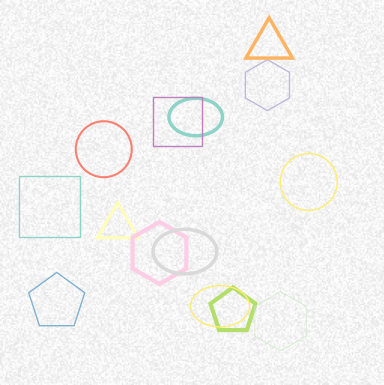[{"shape": "square", "thickness": 1, "radius": 0.4, "center": [0.129, 0.465]}, {"shape": "oval", "thickness": 2.5, "radius": 0.35, "center": [0.508, 0.696]}, {"shape": "triangle", "thickness": 2, "radius": 0.31, "center": [0.306, 0.413]}, {"shape": "hexagon", "thickness": 1, "radius": 0.33, "center": [0.695, 0.779]}, {"shape": "circle", "thickness": 1.5, "radius": 0.36, "center": [0.27, 0.612]}, {"shape": "pentagon", "thickness": 1, "radius": 0.38, "center": [0.147, 0.216]}, {"shape": "triangle", "thickness": 2.5, "radius": 0.35, "center": [0.699, 0.884]}, {"shape": "pentagon", "thickness": 3, "radius": 0.31, "center": [0.605, 0.192]}, {"shape": "hexagon", "thickness": 3, "radius": 0.4, "center": [0.414, 0.343]}, {"shape": "oval", "thickness": 2.5, "radius": 0.41, "center": [0.48, 0.347]}, {"shape": "square", "thickness": 1, "radius": 0.32, "center": [0.461, 0.685]}, {"shape": "hexagon", "thickness": 0.5, "radius": 0.39, "center": [0.729, 0.165]}, {"shape": "circle", "thickness": 1, "radius": 0.37, "center": [0.802, 0.527]}, {"shape": "oval", "thickness": 1, "radius": 0.38, "center": [0.572, 0.205]}]